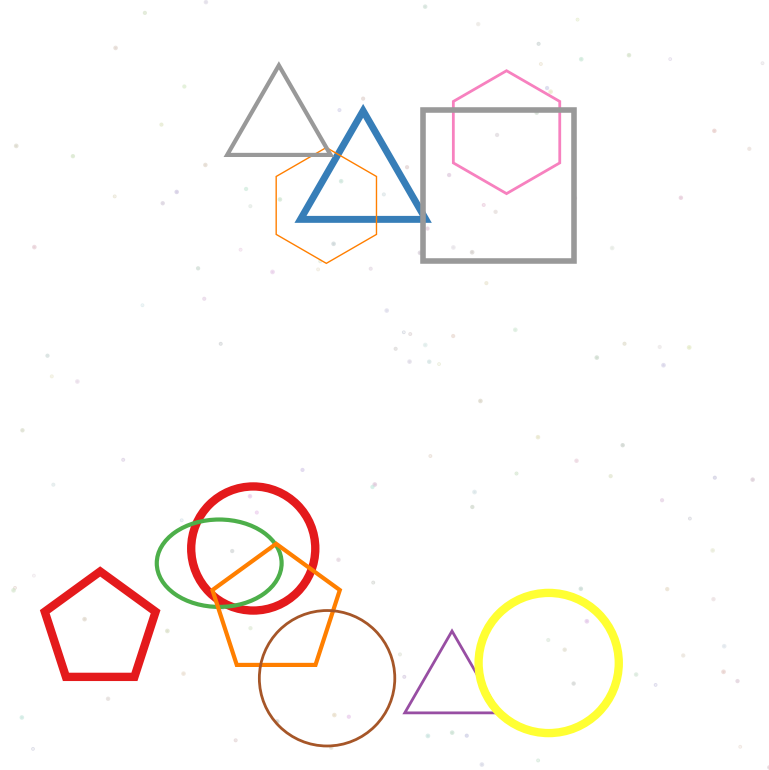[{"shape": "circle", "thickness": 3, "radius": 0.4, "center": [0.329, 0.288]}, {"shape": "pentagon", "thickness": 3, "radius": 0.38, "center": [0.13, 0.182]}, {"shape": "triangle", "thickness": 2.5, "radius": 0.47, "center": [0.472, 0.762]}, {"shape": "oval", "thickness": 1.5, "radius": 0.41, "center": [0.285, 0.269]}, {"shape": "triangle", "thickness": 1, "radius": 0.35, "center": [0.587, 0.11]}, {"shape": "hexagon", "thickness": 0.5, "radius": 0.38, "center": [0.424, 0.733]}, {"shape": "pentagon", "thickness": 1.5, "radius": 0.43, "center": [0.359, 0.207]}, {"shape": "circle", "thickness": 3, "radius": 0.46, "center": [0.713, 0.139]}, {"shape": "circle", "thickness": 1, "radius": 0.44, "center": [0.425, 0.119]}, {"shape": "hexagon", "thickness": 1, "radius": 0.4, "center": [0.658, 0.828]}, {"shape": "square", "thickness": 2, "radius": 0.49, "center": [0.647, 0.759]}, {"shape": "triangle", "thickness": 1.5, "radius": 0.39, "center": [0.362, 0.838]}]